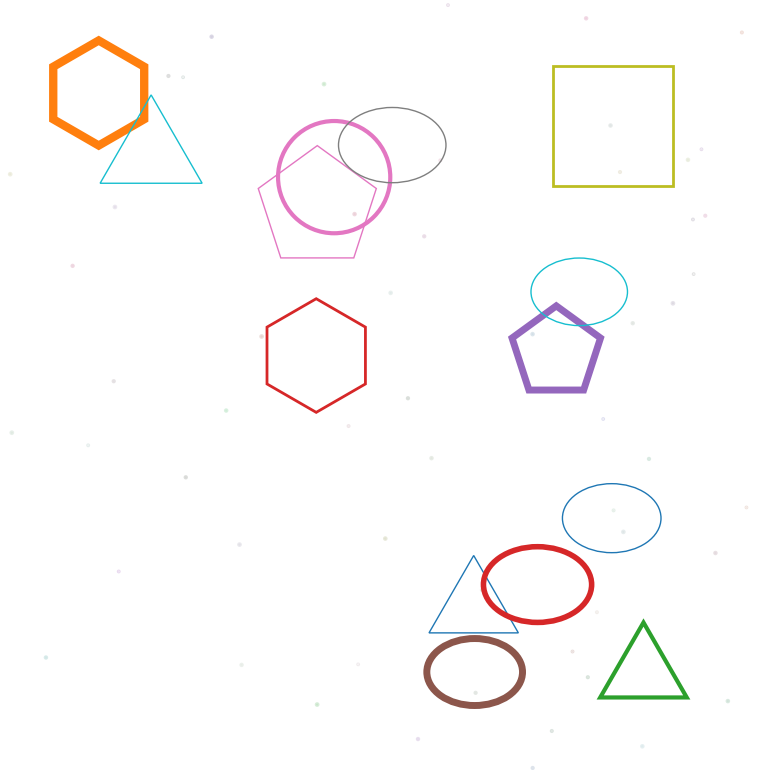[{"shape": "oval", "thickness": 0.5, "radius": 0.32, "center": [0.794, 0.327]}, {"shape": "triangle", "thickness": 0.5, "radius": 0.33, "center": [0.615, 0.212]}, {"shape": "hexagon", "thickness": 3, "radius": 0.34, "center": [0.128, 0.879]}, {"shape": "triangle", "thickness": 1.5, "radius": 0.32, "center": [0.836, 0.127]}, {"shape": "oval", "thickness": 2, "radius": 0.35, "center": [0.698, 0.241]}, {"shape": "hexagon", "thickness": 1, "radius": 0.37, "center": [0.411, 0.538]}, {"shape": "pentagon", "thickness": 2.5, "radius": 0.3, "center": [0.722, 0.542]}, {"shape": "oval", "thickness": 2.5, "radius": 0.31, "center": [0.616, 0.127]}, {"shape": "circle", "thickness": 1.5, "radius": 0.36, "center": [0.434, 0.77]}, {"shape": "pentagon", "thickness": 0.5, "radius": 0.4, "center": [0.412, 0.73]}, {"shape": "oval", "thickness": 0.5, "radius": 0.35, "center": [0.509, 0.812]}, {"shape": "square", "thickness": 1, "radius": 0.39, "center": [0.796, 0.836]}, {"shape": "triangle", "thickness": 0.5, "radius": 0.38, "center": [0.196, 0.8]}, {"shape": "oval", "thickness": 0.5, "radius": 0.31, "center": [0.752, 0.621]}]